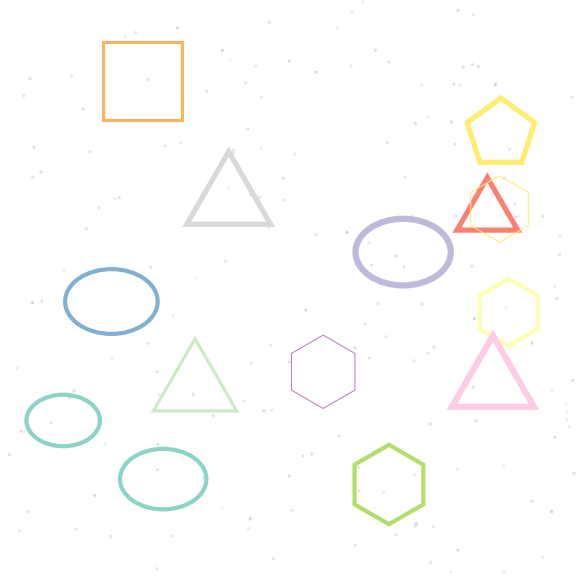[{"shape": "oval", "thickness": 2, "radius": 0.37, "center": [0.283, 0.17]}, {"shape": "oval", "thickness": 2, "radius": 0.32, "center": [0.109, 0.271]}, {"shape": "hexagon", "thickness": 2, "radius": 0.29, "center": [0.881, 0.458]}, {"shape": "oval", "thickness": 3, "radius": 0.41, "center": [0.698, 0.563]}, {"shape": "triangle", "thickness": 2.5, "radius": 0.3, "center": [0.844, 0.631]}, {"shape": "oval", "thickness": 2, "radius": 0.4, "center": [0.193, 0.477]}, {"shape": "square", "thickness": 1.5, "radius": 0.34, "center": [0.247, 0.859]}, {"shape": "hexagon", "thickness": 2, "radius": 0.34, "center": [0.673, 0.16]}, {"shape": "triangle", "thickness": 3, "radius": 0.41, "center": [0.854, 0.336]}, {"shape": "triangle", "thickness": 2.5, "radius": 0.42, "center": [0.396, 0.653]}, {"shape": "hexagon", "thickness": 0.5, "radius": 0.32, "center": [0.56, 0.355]}, {"shape": "triangle", "thickness": 1.5, "radius": 0.42, "center": [0.338, 0.329]}, {"shape": "hexagon", "thickness": 0.5, "radius": 0.29, "center": [0.865, 0.637]}, {"shape": "pentagon", "thickness": 2.5, "radius": 0.31, "center": [0.867, 0.768]}]